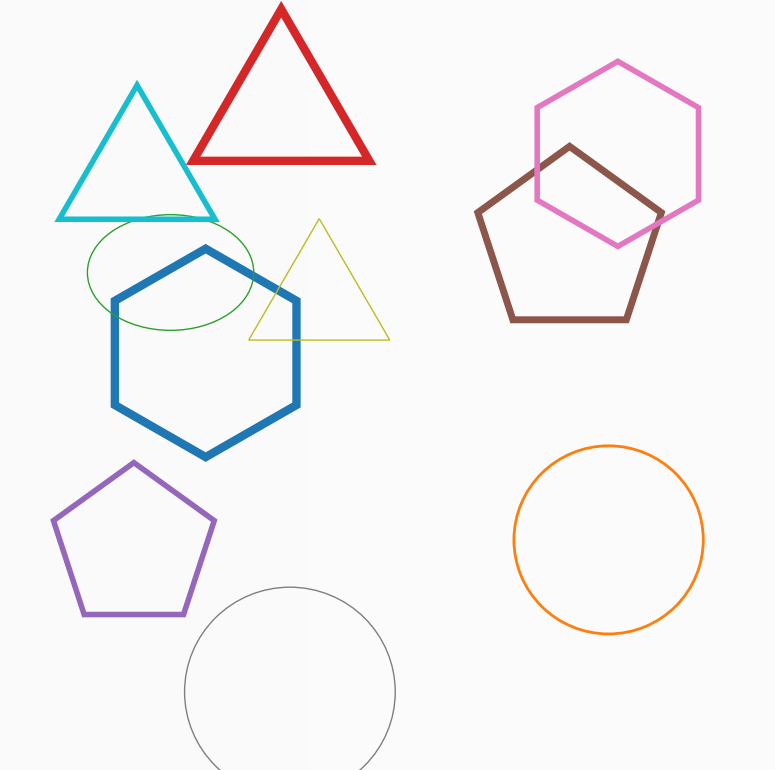[{"shape": "hexagon", "thickness": 3, "radius": 0.68, "center": [0.265, 0.542]}, {"shape": "circle", "thickness": 1, "radius": 0.61, "center": [0.785, 0.299]}, {"shape": "oval", "thickness": 0.5, "radius": 0.54, "center": [0.22, 0.646]}, {"shape": "triangle", "thickness": 3, "radius": 0.66, "center": [0.363, 0.857]}, {"shape": "pentagon", "thickness": 2, "radius": 0.55, "center": [0.173, 0.29]}, {"shape": "pentagon", "thickness": 2.5, "radius": 0.62, "center": [0.735, 0.685]}, {"shape": "hexagon", "thickness": 2, "radius": 0.6, "center": [0.797, 0.8]}, {"shape": "circle", "thickness": 0.5, "radius": 0.68, "center": [0.374, 0.101]}, {"shape": "triangle", "thickness": 0.5, "radius": 0.53, "center": [0.412, 0.611]}, {"shape": "triangle", "thickness": 2, "radius": 0.58, "center": [0.177, 0.773]}]